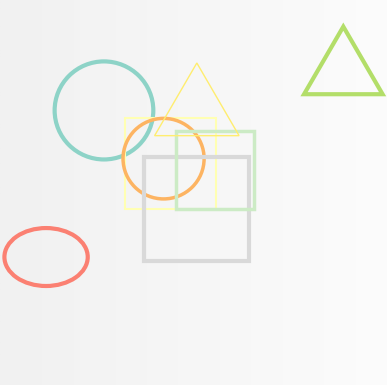[{"shape": "circle", "thickness": 3, "radius": 0.64, "center": [0.268, 0.713]}, {"shape": "square", "thickness": 1.5, "radius": 0.59, "center": [0.441, 0.575]}, {"shape": "oval", "thickness": 3, "radius": 0.54, "center": [0.119, 0.332]}, {"shape": "circle", "thickness": 2.5, "radius": 0.52, "center": [0.422, 0.588]}, {"shape": "triangle", "thickness": 3, "radius": 0.59, "center": [0.886, 0.814]}, {"shape": "square", "thickness": 3, "radius": 0.68, "center": [0.506, 0.457]}, {"shape": "square", "thickness": 2.5, "radius": 0.5, "center": [0.554, 0.558]}, {"shape": "triangle", "thickness": 1, "radius": 0.63, "center": [0.508, 0.711]}]